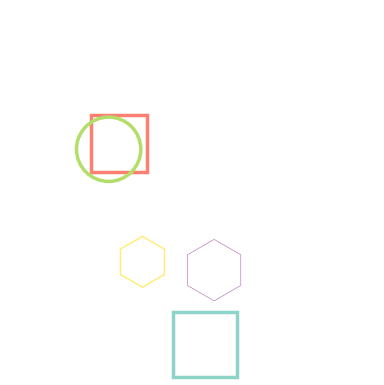[{"shape": "square", "thickness": 2.5, "radius": 0.42, "center": [0.532, 0.105]}, {"shape": "square", "thickness": 2.5, "radius": 0.37, "center": [0.309, 0.627]}, {"shape": "circle", "thickness": 2.5, "radius": 0.42, "center": [0.282, 0.612]}, {"shape": "hexagon", "thickness": 0.5, "radius": 0.4, "center": [0.556, 0.298]}, {"shape": "hexagon", "thickness": 1, "radius": 0.33, "center": [0.37, 0.32]}]